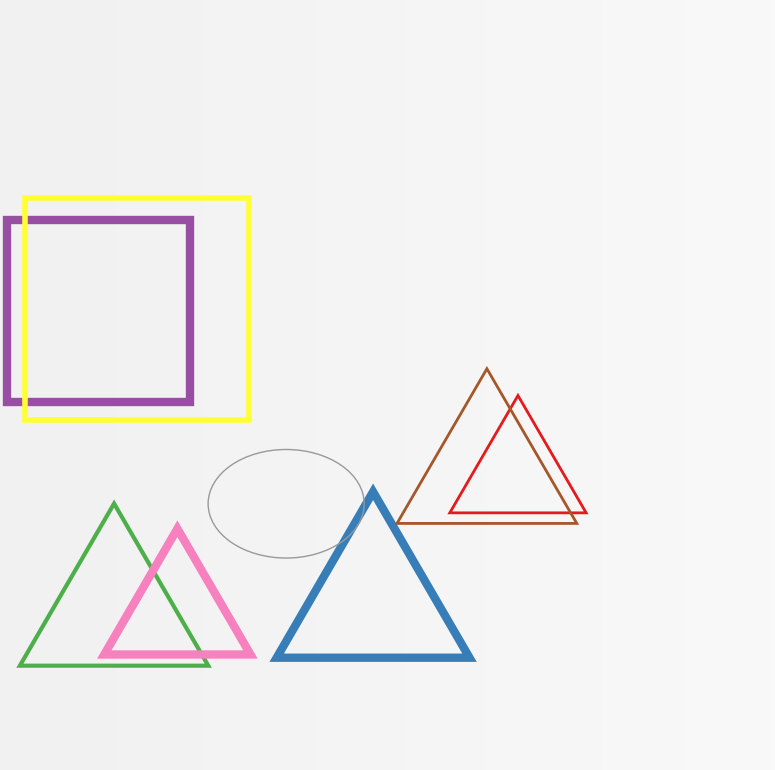[{"shape": "triangle", "thickness": 1, "radius": 0.51, "center": [0.668, 0.385]}, {"shape": "triangle", "thickness": 3, "radius": 0.72, "center": [0.481, 0.218]}, {"shape": "triangle", "thickness": 1.5, "radius": 0.7, "center": [0.147, 0.206]}, {"shape": "square", "thickness": 3, "radius": 0.59, "center": [0.127, 0.596]}, {"shape": "square", "thickness": 2, "radius": 0.72, "center": [0.177, 0.599]}, {"shape": "triangle", "thickness": 1, "radius": 0.67, "center": [0.628, 0.387]}, {"shape": "triangle", "thickness": 3, "radius": 0.54, "center": [0.229, 0.204]}, {"shape": "oval", "thickness": 0.5, "radius": 0.5, "center": [0.369, 0.346]}]